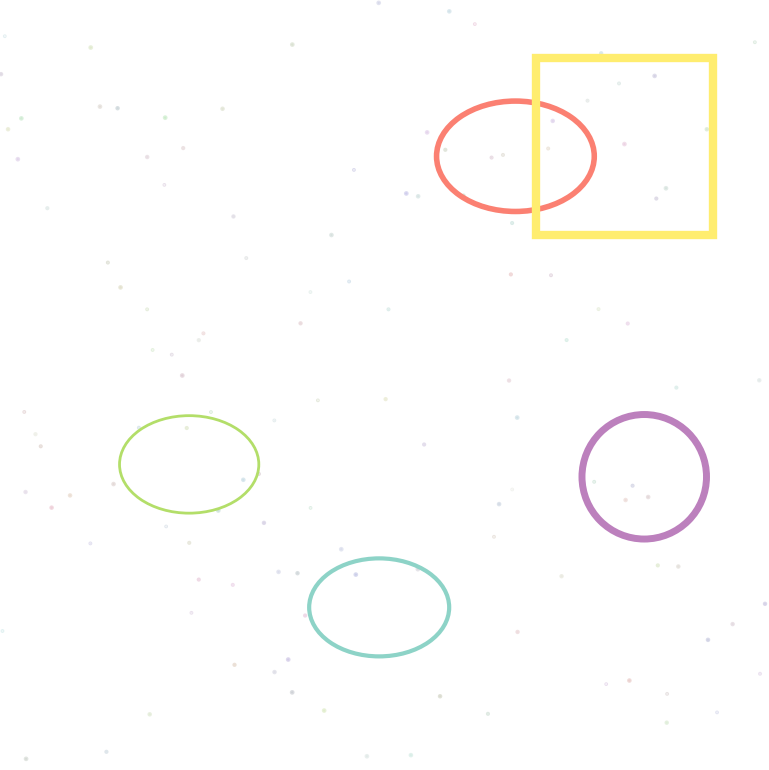[{"shape": "oval", "thickness": 1.5, "radius": 0.45, "center": [0.492, 0.211]}, {"shape": "oval", "thickness": 2, "radius": 0.51, "center": [0.669, 0.797]}, {"shape": "oval", "thickness": 1, "radius": 0.45, "center": [0.246, 0.397]}, {"shape": "circle", "thickness": 2.5, "radius": 0.4, "center": [0.837, 0.381]}, {"shape": "square", "thickness": 3, "radius": 0.57, "center": [0.811, 0.809]}]